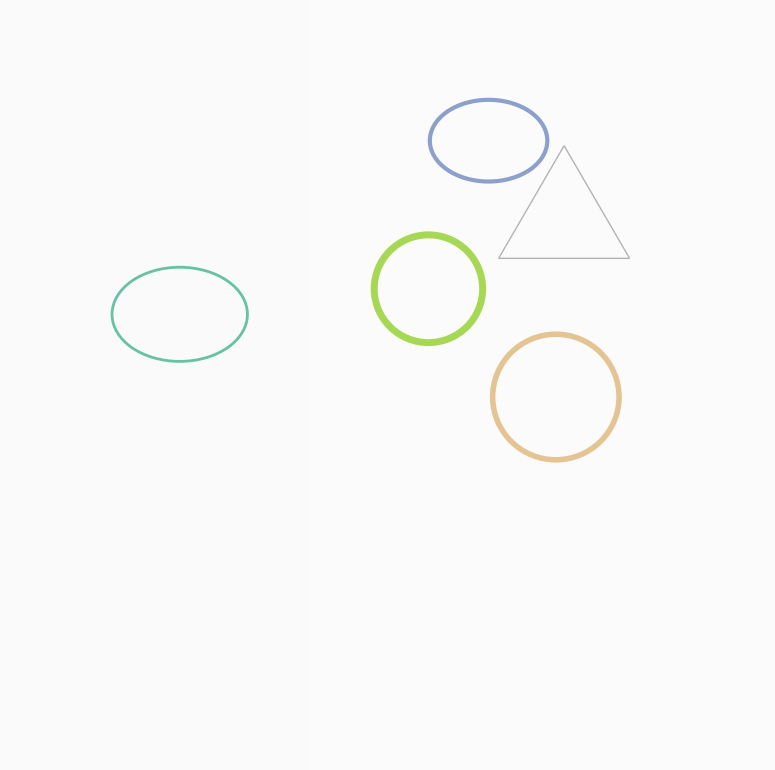[{"shape": "oval", "thickness": 1, "radius": 0.44, "center": [0.232, 0.592]}, {"shape": "oval", "thickness": 1.5, "radius": 0.38, "center": [0.63, 0.817]}, {"shape": "circle", "thickness": 2.5, "radius": 0.35, "center": [0.553, 0.625]}, {"shape": "circle", "thickness": 2, "radius": 0.41, "center": [0.717, 0.484]}, {"shape": "triangle", "thickness": 0.5, "radius": 0.49, "center": [0.728, 0.713]}]